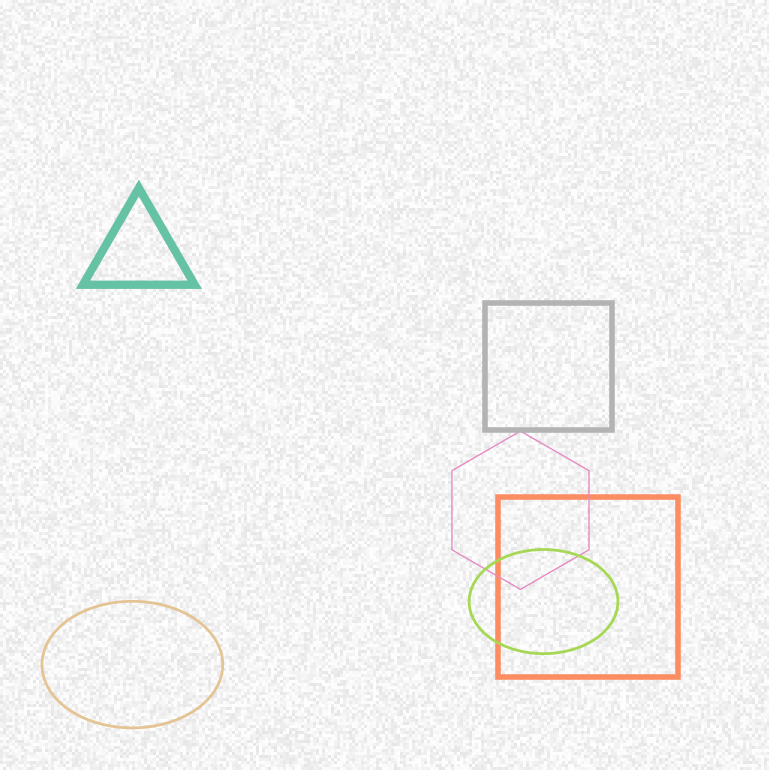[{"shape": "triangle", "thickness": 3, "radius": 0.42, "center": [0.18, 0.672]}, {"shape": "square", "thickness": 2, "radius": 0.58, "center": [0.764, 0.238]}, {"shape": "hexagon", "thickness": 0.5, "radius": 0.51, "center": [0.676, 0.337]}, {"shape": "oval", "thickness": 1, "radius": 0.48, "center": [0.706, 0.219]}, {"shape": "oval", "thickness": 1, "radius": 0.59, "center": [0.172, 0.137]}, {"shape": "square", "thickness": 2, "radius": 0.41, "center": [0.712, 0.524]}]